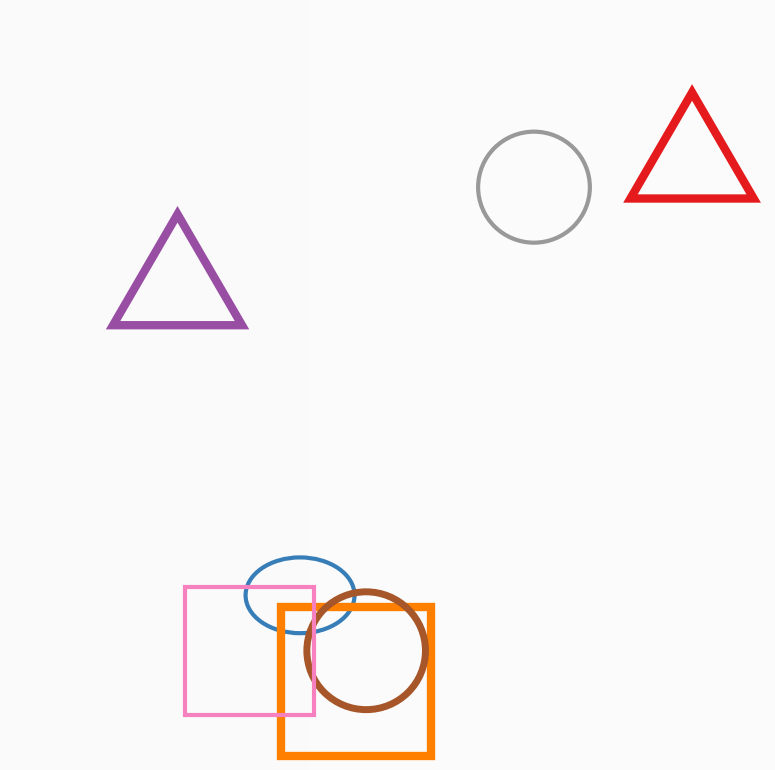[{"shape": "triangle", "thickness": 3, "radius": 0.46, "center": [0.893, 0.788]}, {"shape": "oval", "thickness": 1.5, "radius": 0.35, "center": [0.387, 0.227]}, {"shape": "triangle", "thickness": 3, "radius": 0.48, "center": [0.229, 0.626]}, {"shape": "square", "thickness": 3, "radius": 0.48, "center": [0.46, 0.115]}, {"shape": "circle", "thickness": 2.5, "radius": 0.38, "center": [0.472, 0.155]}, {"shape": "square", "thickness": 1.5, "radius": 0.42, "center": [0.322, 0.154]}, {"shape": "circle", "thickness": 1.5, "radius": 0.36, "center": [0.689, 0.757]}]